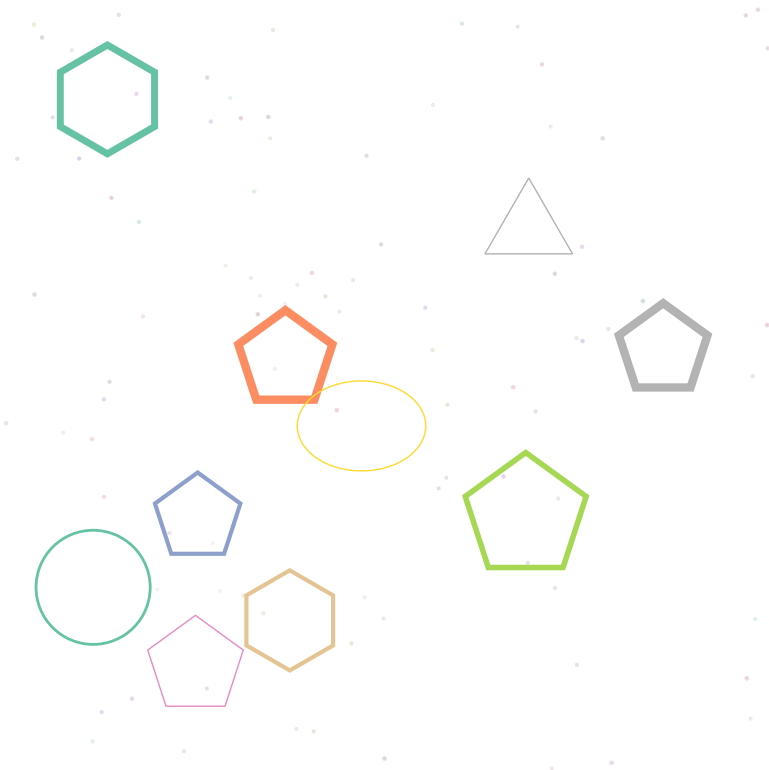[{"shape": "hexagon", "thickness": 2.5, "radius": 0.35, "center": [0.14, 0.871]}, {"shape": "circle", "thickness": 1, "radius": 0.37, "center": [0.121, 0.237]}, {"shape": "pentagon", "thickness": 3, "radius": 0.32, "center": [0.371, 0.533]}, {"shape": "pentagon", "thickness": 1.5, "radius": 0.29, "center": [0.257, 0.328]}, {"shape": "pentagon", "thickness": 0.5, "radius": 0.33, "center": [0.254, 0.136]}, {"shape": "pentagon", "thickness": 2, "radius": 0.41, "center": [0.683, 0.33]}, {"shape": "oval", "thickness": 0.5, "radius": 0.42, "center": [0.47, 0.447]}, {"shape": "hexagon", "thickness": 1.5, "radius": 0.32, "center": [0.376, 0.194]}, {"shape": "triangle", "thickness": 0.5, "radius": 0.33, "center": [0.687, 0.703]}, {"shape": "pentagon", "thickness": 3, "radius": 0.3, "center": [0.861, 0.546]}]